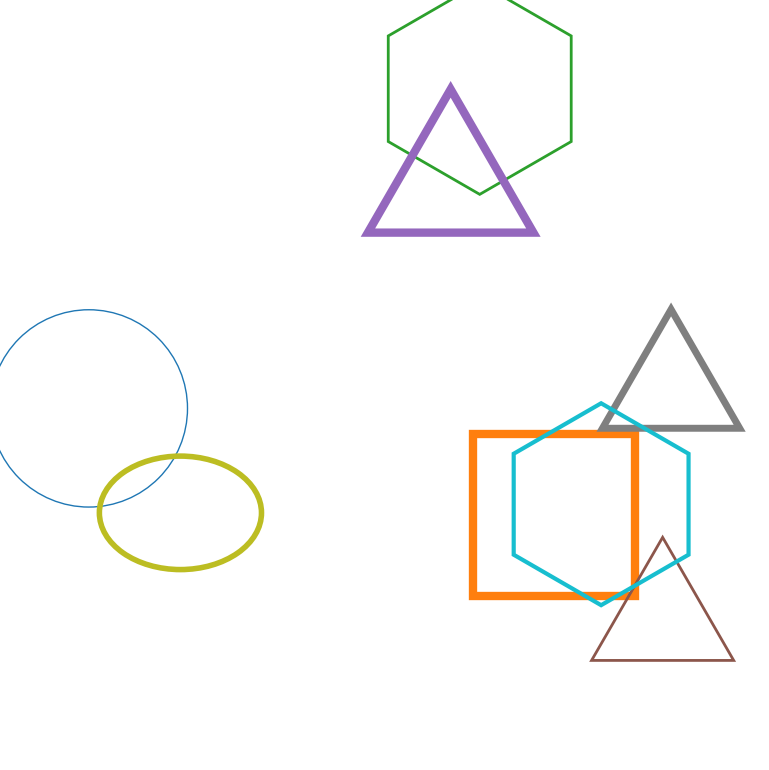[{"shape": "circle", "thickness": 0.5, "radius": 0.64, "center": [0.115, 0.47]}, {"shape": "square", "thickness": 3, "radius": 0.53, "center": [0.72, 0.331]}, {"shape": "hexagon", "thickness": 1, "radius": 0.69, "center": [0.623, 0.885]}, {"shape": "triangle", "thickness": 3, "radius": 0.62, "center": [0.585, 0.76]}, {"shape": "triangle", "thickness": 1, "radius": 0.53, "center": [0.861, 0.196]}, {"shape": "triangle", "thickness": 2.5, "radius": 0.51, "center": [0.872, 0.495]}, {"shape": "oval", "thickness": 2, "radius": 0.53, "center": [0.234, 0.334]}, {"shape": "hexagon", "thickness": 1.5, "radius": 0.66, "center": [0.781, 0.345]}]